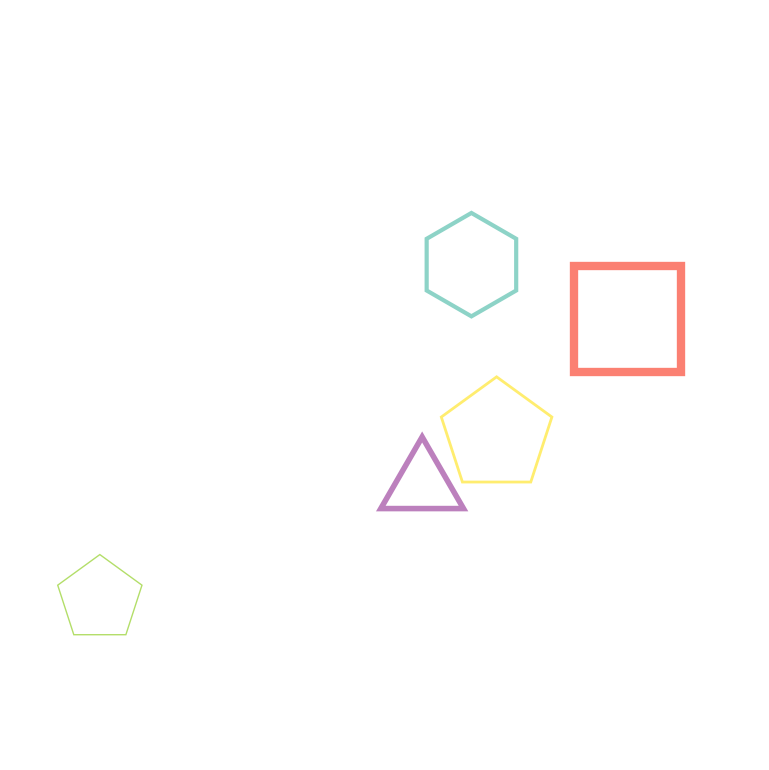[{"shape": "hexagon", "thickness": 1.5, "radius": 0.34, "center": [0.612, 0.656]}, {"shape": "square", "thickness": 3, "radius": 0.35, "center": [0.815, 0.586]}, {"shape": "pentagon", "thickness": 0.5, "radius": 0.29, "center": [0.13, 0.222]}, {"shape": "triangle", "thickness": 2, "radius": 0.31, "center": [0.548, 0.371]}, {"shape": "pentagon", "thickness": 1, "radius": 0.38, "center": [0.645, 0.435]}]